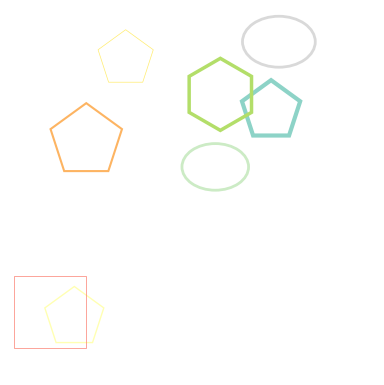[{"shape": "pentagon", "thickness": 3, "radius": 0.4, "center": [0.704, 0.712]}, {"shape": "pentagon", "thickness": 1, "radius": 0.4, "center": [0.193, 0.175]}, {"shape": "square", "thickness": 0.5, "radius": 0.47, "center": [0.129, 0.189]}, {"shape": "pentagon", "thickness": 1.5, "radius": 0.49, "center": [0.224, 0.635]}, {"shape": "hexagon", "thickness": 2.5, "radius": 0.47, "center": [0.572, 0.755]}, {"shape": "oval", "thickness": 2, "radius": 0.47, "center": [0.724, 0.892]}, {"shape": "oval", "thickness": 2, "radius": 0.43, "center": [0.559, 0.566]}, {"shape": "pentagon", "thickness": 0.5, "radius": 0.38, "center": [0.326, 0.847]}]